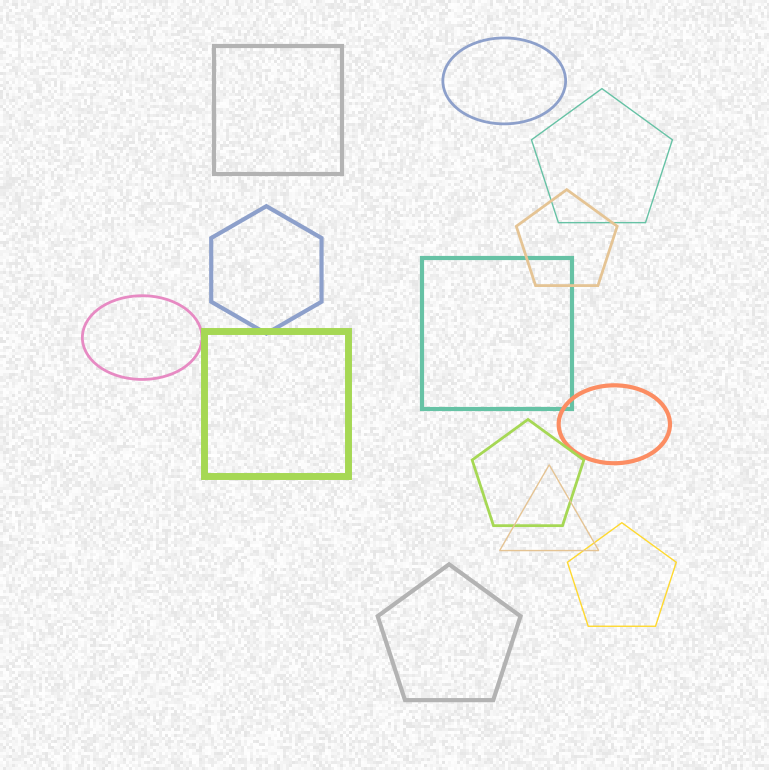[{"shape": "square", "thickness": 1.5, "radius": 0.49, "center": [0.645, 0.567]}, {"shape": "pentagon", "thickness": 0.5, "radius": 0.48, "center": [0.782, 0.789]}, {"shape": "oval", "thickness": 1.5, "radius": 0.36, "center": [0.798, 0.449]}, {"shape": "oval", "thickness": 1, "radius": 0.4, "center": [0.655, 0.895]}, {"shape": "hexagon", "thickness": 1.5, "radius": 0.41, "center": [0.346, 0.649]}, {"shape": "oval", "thickness": 1, "radius": 0.39, "center": [0.185, 0.562]}, {"shape": "square", "thickness": 2.5, "radius": 0.47, "center": [0.358, 0.476]}, {"shape": "pentagon", "thickness": 1, "radius": 0.38, "center": [0.686, 0.379]}, {"shape": "pentagon", "thickness": 0.5, "radius": 0.37, "center": [0.808, 0.247]}, {"shape": "triangle", "thickness": 0.5, "radius": 0.37, "center": [0.713, 0.322]}, {"shape": "pentagon", "thickness": 1, "radius": 0.34, "center": [0.736, 0.685]}, {"shape": "pentagon", "thickness": 1.5, "radius": 0.49, "center": [0.583, 0.17]}, {"shape": "square", "thickness": 1.5, "radius": 0.41, "center": [0.361, 0.858]}]